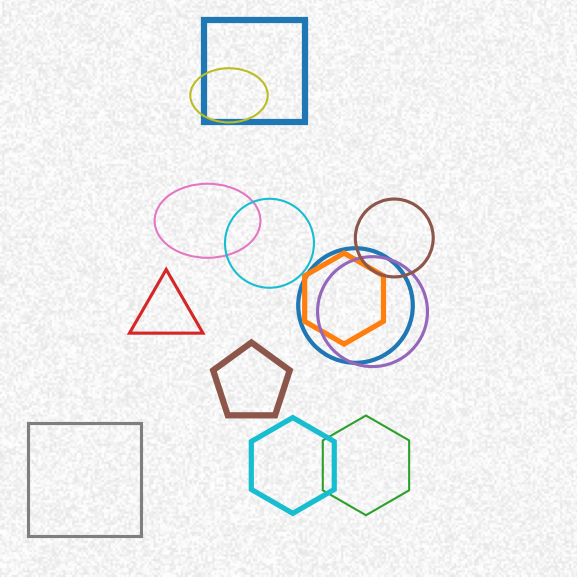[{"shape": "circle", "thickness": 2, "radius": 0.5, "center": [0.616, 0.47]}, {"shape": "square", "thickness": 3, "radius": 0.44, "center": [0.441, 0.877]}, {"shape": "hexagon", "thickness": 2.5, "radius": 0.39, "center": [0.596, 0.482]}, {"shape": "hexagon", "thickness": 1, "radius": 0.43, "center": [0.634, 0.193]}, {"shape": "triangle", "thickness": 1.5, "radius": 0.37, "center": [0.288, 0.459]}, {"shape": "circle", "thickness": 1.5, "radius": 0.48, "center": [0.645, 0.46]}, {"shape": "pentagon", "thickness": 3, "radius": 0.35, "center": [0.435, 0.336]}, {"shape": "circle", "thickness": 1.5, "radius": 0.34, "center": [0.683, 0.587]}, {"shape": "oval", "thickness": 1, "radius": 0.46, "center": [0.359, 0.617]}, {"shape": "square", "thickness": 1.5, "radius": 0.49, "center": [0.146, 0.169]}, {"shape": "oval", "thickness": 1, "radius": 0.34, "center": [0.397, 0.834]}, {"shape": "hexagon", "thickness": 2.5, "radius": 0.41, "center": [0.507, 0.193]}, {"shape": "circle", "thickness": 1, "radius": 0.39, "center": [0.467, 0.578]}]